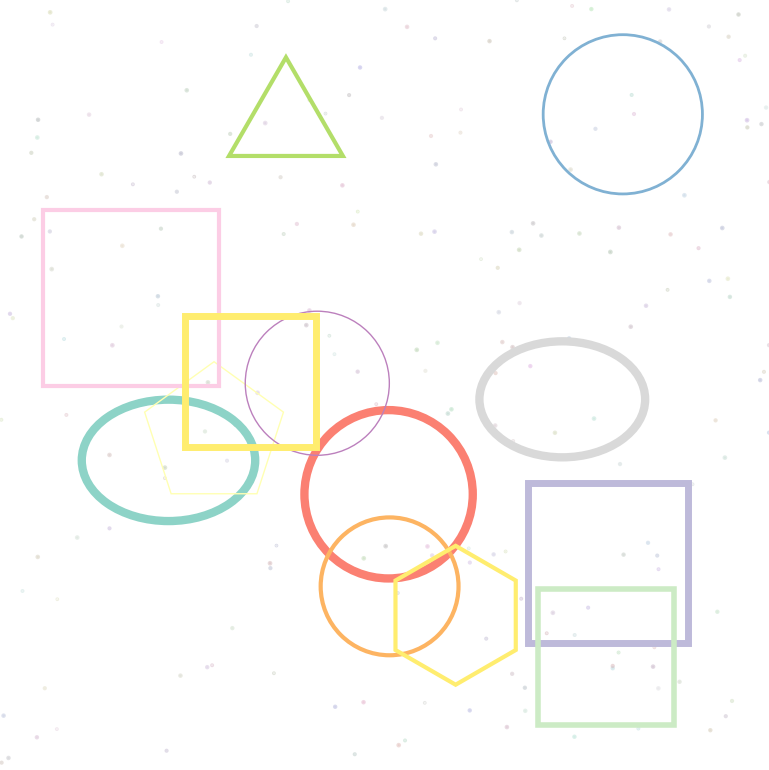[{"shape": "oval", "thickness": 3, "radius": 0.56, "center": [0.219, 0.402]}, {"shape": "pentagon", "thickness": 0.5, "radius": 0.47, "center": [0.278, 0.435]}, {"shape": "square", "thickness": 2.5, "radius": 0.52, "center": [0.79, 0.269]}, {"shape": "circle", "thickness": 3, "radius": 0.55, "center": [0.505, 0.358]}, {"shape": "circle", "thickness": 1, "radius": 0.52, "center": [0.809, 0.852]}, {"shape": "circle", "thickness": 1.5, "radius": 0.45, "center": [0.506, 0.239]}, {"shape": "triangle", "thickness": 1.5, "radius": 0.43, "center": [0.371, 0.84]}, {"shape": "square", "thickness": 1.5, "radius": 0.57, "center": [0.17, 0.613]}, {"shape": "oval", "thickness": 3, "radius": 0.54, "center": [0.73, 0.481]}, {"shape": "circle", "thickness": 0.5, "radius": 0.47, "center": [0.412, 0.502]}, {"shape": "square", "thickness": 2, "radius": 0.44, "center": [0.787, 0.147]}, {"shape": "hexagon", "thickness": 1.5, "radius": 0.45, "center": [0.592, 0.201]}, {"shape": "square", "thickness": 2.5, "radius": 0.43, "center": [0.325, 0.505]}]